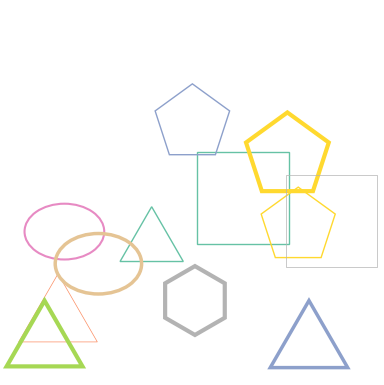[{"shape": "square", "thickness": 1, "radius": 0.6, "center": [0.632, 0.487]}, {"shape": "triangle", "thickness": 1, "radius": 0.47, "center": [0.394, 0.368]}, {"shape": "triangle", "thickness": 0.5, "radius": 0.59, "center": [0.151, 0.171]}, {"shape": "triangle", "thickness": 2.5, "radius": 0.58, "center": [0.803, 0.103]}, {"shape": "pentagon", "thickness": 1, "radius": 0.51, "center": [0.5, 0.68]}, {"shape": "oval", "thickness": 1.5, "radius": 0.52, "center": [0.167, 0.398]}, {"shape": "triangle", "thickness": 3, "radius": 0.57, "center": [0.116, 0.105]}, {"shape": "pentagon", "thickness": 3, "radius": 0.56, "center": [0.746, 0.595]}, {"shape": "pentagon", "thickness": 1, "radius": 0.51, "center": [0.775, 0.413]}, {"shape": "oval", "thickness": 2.5, "radius": 0.56, "center": [0.256, 0.315]}, {"shape": "hexagon", "thickness": 3, "radius": 0.45, "center": [0.506, 0.219]}, {"shape": "square", "thickness": 0.5, "radius": 0.59, "center": [0.861, 0.426]}]